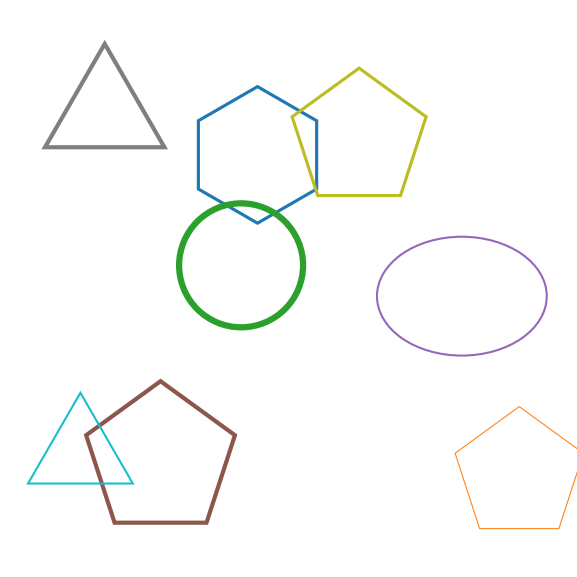[{"shape": "hexagon", "thickness": 1.5, "radius": 0.59, "center": [0.446, 0.731]}, {"shape": "pentagon", "thickness": 0.5, "radius": 0.58, "center": [0.899, 0.178]}, {"shape": "circle", "thickness": 3, "radius": 0.54, "center": [0.417, 0.54]}, {"shape": "oval", "thickness": 1, "radius": 0.74, "center": [0.8, 0.486]}, {"shape": "pentagon", "thickness": 2, "radius": 0.68, "center": [0.278, 0.204]}, {"shape": "triangle", "thickness": 2, "radius": 0.6, "center": [0.181, 0.804]}, {"shape": "pentagon", "thickness": 1.5, "radius": 0.61, "center": [0.622, 0.759]}, {"shape": "triangle", "thickness": 1, "radius": 0.52, "center": [0.139, 0.214]}]